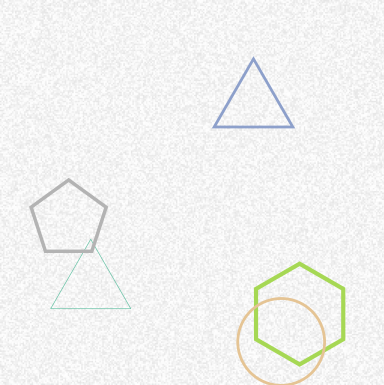[{"shape": "triangle", "thickness": 0.5, "radius": 0.6, "center": [0.236, 0.258]}, {"shape": "triangle", "thickness": 2, "radius": 0.59, "center": [0.658, 0.729]}, {"shape": "hexagon", "thickness": 3, "radius": 0.65, "center": [0.778, 0.184]}, {"shape": "circle", "thickness": 2, "radius": 0.56, "center": [0.73, 0.112]}, {"shape": "pentagon", "thickness": 2.5, "radius": 0.51, "center": [0.178, 0.43]}]